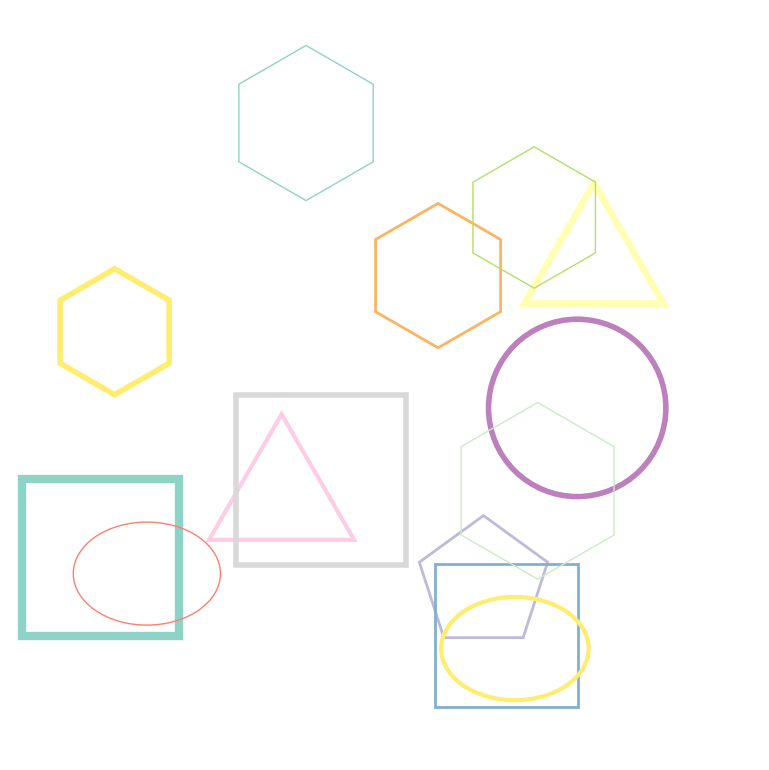[{"shape": "hexagon", "thickness": 0.5, "radius": 0.5, "center": [0.397, 0.84]}, {"shape": "square", "thickness": 3, "radius": 0.51, "center": [0.13, 0.276]}, {"shape": "triangle", "thickness": 2.5, "radius": 0.52, "center": [0.771, 0.658]}, {"shape": "pentagon", "thickness": 1, "radius": 0.44, "center": [0.628, 0.243]}, {"shape": "oval", "thickness": 0.5, "radius": 0.48, "center": [0.191, 0.255]}, {"shape": "square", "thickness": 1, "radius": 0.46, "center": [0.658, 0.175]}, {"shape": "hexagon", "thickness": 1, "radius": 0.47, "center": [0.569, 0.642]}, {"shape": "hexagon", "thickness": 0.5, "radius": 0.46, "center": [0.694, 0.718]}, {"shape": "triangle", "thickness": 1.5, "radius": 0.54, "center": [0.366, 0.353]}, {"shape": "square", "thickness": 2, "radius": 0.55, "center": [0.417, 0.376]}, {"shape": "circle", "thickness": 2, "radius": 0.58, "center": [0.75, 0.47]}, {"shape": "hexagon", "thickness": 0.5, "radius": 0.57, "center": [0.698, 0.363]}, {"shape": "hexagon", "thickness": 2, "radius": 0.41, "center": [0.149, 0.569]}, {"shape": "oval", "thickness": 1.5, "radius": 0.48, "center": [0.669, 0.158]}]